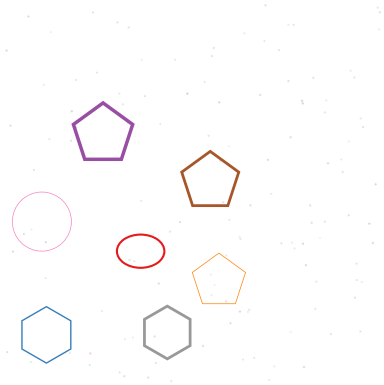[{"shape": "oval", "thickness": 1.5, "radius": 0.31, "center": [0.365, 0.348]}, {"shape": "hexagon", "thickness": 1, "radius": 0.37, "center": [0.12, 0.13]}, {"shape": "pentagon", "thickness": 2.5, "radius": 0.4, "center": [0.268, 0.652]}, {"shape": "pentagon", "thickness": 0.5, "radius": 0.36, "center": [0.569, 0.27]}, {"shape": "pentagon", "thickness": 2, "radius": 0.39, "center": [0.546, 0.529]}, {"shape": "circle", "thickness": 0.5, "radius": 0.38, "center": [0.109, 0.424]}, {"shape": "hexagon", "thickness": 2, "radius": 0.34, "center": [0.435, 0.136]}]